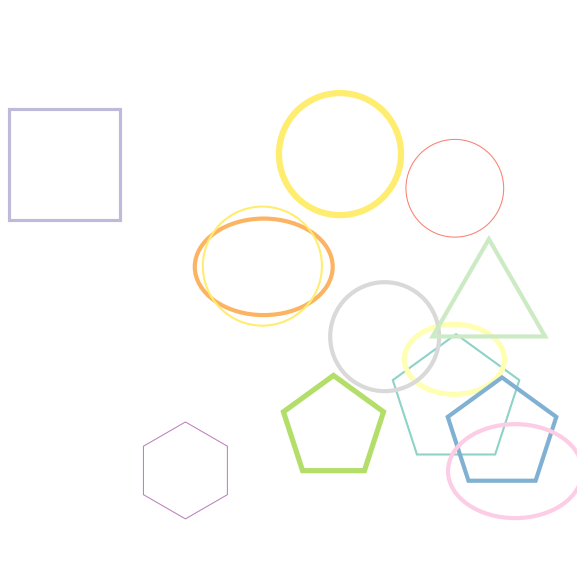[{"shape": "pentagon", "thickness": 1, "radius": 0.58, "center": [0.79, 0.305]}, {"shape": "oval", "thickness": 2.5, "radius": 0.43, "center": [0.787, 0.377]}, {"shape": "square", "thickness": 1.5, "radius": 0.48, "center": [0.112, 0.714]}, {"shape": "circle", "thickness": 0.5, "radius": 0.42, "center": [0.788, 0.673]}, {"shape": "pentagon", "thickness": 2, "radius": 0.49, "center": [0.869, 0.247]}, {"shape": "oval", "thickness": 2, "radius": 0.6, "center": [0.457, 0.537]}, {"shape": "pentagon", "thickness": 2.5, "radius": 0.46, "center": [0.577, 0.258]}, {"shape": "oval", "thickness": 2, "radius": 0.58, "center": [0.892, 0.183]}, {"shape": "circle", "thickness": 2, "radius": 0.47, "center": [0.666, 0.416]}, {"shape": "hexagon", "thickness": 0.5, "radius": 0.42, "center": [0.321, 0.185]}, {"shape": "triangle", "thickness": 2, "radius": 0.56, "center": [0.847, 0.473]}, {"shape": "circle", "thickness": 1, "radius": 0.52, "center": [0.454, 0.538]}, {"shape": "circle", "thickness": 3, "radius": 0.53, "center": [0.589, 0.732]}]